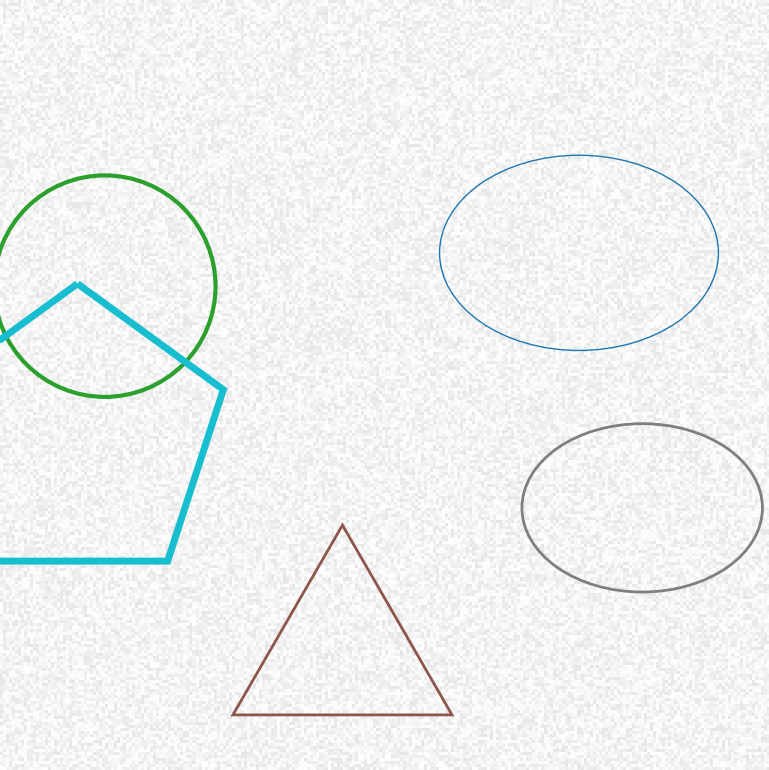[{"shape": "oval", "thickness": 0.5, "radius": 0.91, "center": [0.752, 0.672]}, {"shape": "circle", "thickness": 1.5, "radius": 0.72, "center": [0.136, 0.628]}, {"shape": "triangle", "thickness": 1, "radius": 0.82, "center": [0.445, 0.154]}, {"shape": "oval", "thickness": 1, "radius": 0.78, "center": [0.834, 0.34]}, {"shape": "pentagon", "thickness": 2.5, "radius": 1.0, "center": [0.101, 0.432]}]